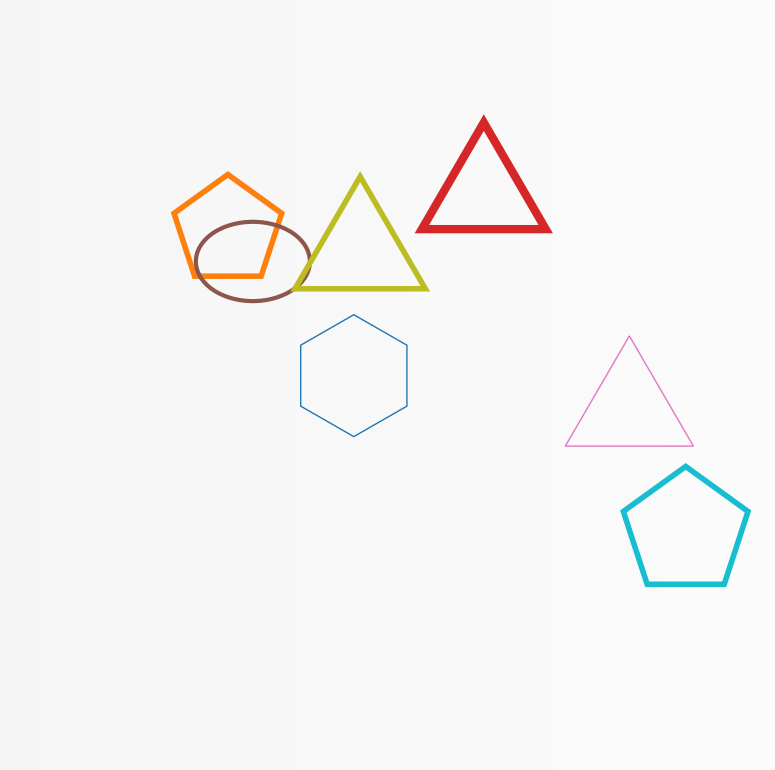[{"shape": "hexagon", "thickness": 0.5, "radius": 0.4, "center": [0.457, 0.512]}, {"shape": "pentagon", "thickness": 2, "radius": 0.37, "center": [0.294, 0.7]}, {"shape": "triangle", "thickness": 3, "radius": 0.46, "center": [0.624, 0.749]}, {"shape": "oval", "thickness": 1.5, "radius": 0.37, "center": [0.326, 0.66]}, {"shape": "triangle", "thickness": 0.5, "radius": 0.48, "center": [0.812, 0.468]}, {"shape": "triangle", "thickness": 2, "radius": 0.49, "center": [0.465, 0.674]}, {"shape": "pentagon", "thickness": 2, "radius": 0.42, "center": [0.885, 0.31]}]